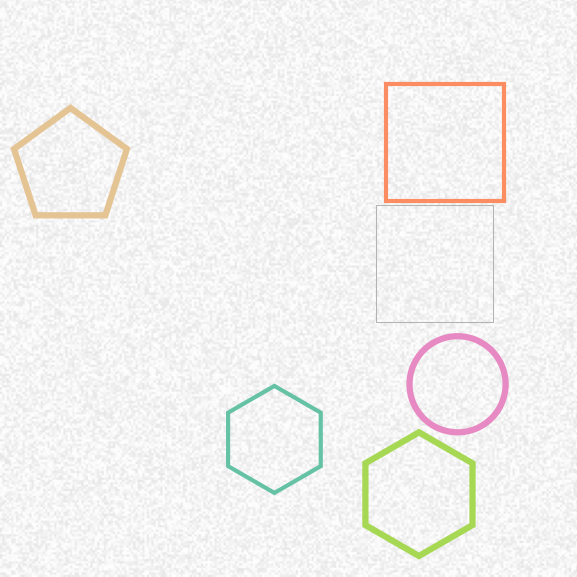[{"shape": "hexagon", "thickness": 2, "radius": 0.46, "center": [0.475, 0.238]}, {"shape": "square", "thickness": 2, "radius": 0.51, "center": [0.771, 0.753]}, {"shape": "circle", "thickness": 3, "radius": 0.42, "center": [0.792, 0.334]}, {"shape": "hexagon", "thickness": 3, "radius": 0.54, "center": [0.725, 0.143]}, {"shape": "pentagon", "thickness": 3, "radius": 0.51, "center": [0.122, 0.709]}, {"shape": "square", "thickness": 0.5, "radius": 0.5, "center": [0.752, 0.543]}]